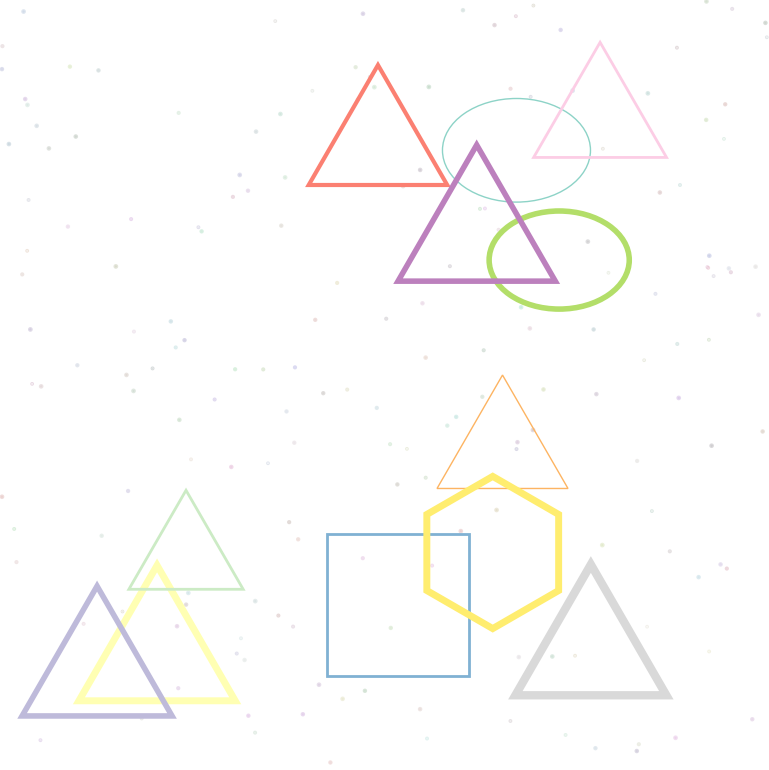[{"shape": "oval", "thickness": 0.5, "radius": 0.48, "center": [0.671, 0.805]}, {"shape": "triangle", "thickness": 2.5, "radius": 0.59, "center": [0.204, 0.149]}, {"shape": "triangle", "thickness": 2, "radius": 0.56, "center": [0.126, 0.126]}, {"shape": "triangle", "thickness": 1.5, "radius": 0.52, "center": [0.491, 0.812]}, {"shape": "square", "thickness": 1, "radius": 0.46, "center": [0.517, 0.214]}, {"shape": "triangle", "thickness": 0.5, "radius": 0.49, "center": [0.653, 0.415]}, {"shape": "oval", "thickness": 2, "radius": 0.45, "center": [0.726, 0.662]}, {"shape": "triangle", "thickness": 1, "radius": 0.5, "center": [0.779, 0.845]}, {"shape": "triangle", "thickness": 3, "radius": 0.57, "center": [0.767, 0.154]}, {"shape": "triangle", "thickness": 2, "radius": 0.59, "center": [0.619, 0.694]}, {"shape": "triangle", "thickness": 1, "radius": 0.43, "center": [0.242, 0.278]}, {"shape": "hexagon", "thickness": 2.5, "radius": 0.49, "center": [0.64, 0.282]}]